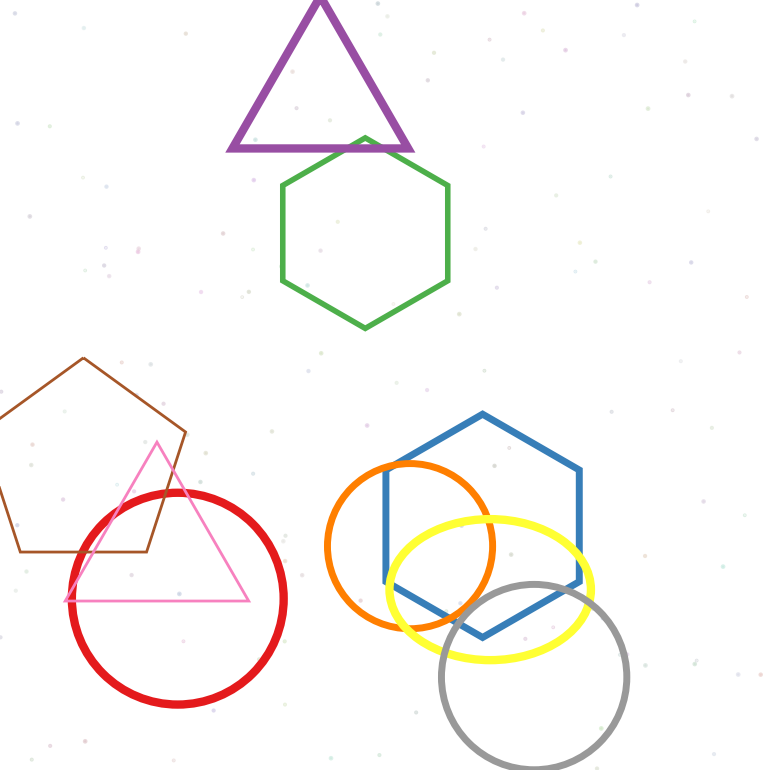[{"shape": "circle", "thickness": 3, "radius": 0.69, "center": [0.231, 0.223]}, {"shape": "hexagon", "thickness": 2.5, "radius": 0.72, "center": [0.627, 0.317]}, {"shape": "hexagon", "thickness": 2, "radius": 0.62, "center": [0.474, 0.697]}, {"shape": "triangle", "thickness": 3, "radius": 0.66, "center": [0.416, 0.873]}, {"shape": "circle", "thickness": 2.5, "radius": 0.54, "center": [0.533, 0.291]}, {"shape": "oval", "thickness": 3, "radius": 0.65, "center": [0.637, 0.234]}, {"shape": "pentagon", "thickness": 1, "radius": 0.7, "center": [0.108, 0.396]}, {"shape": "triangle", "thickness": 1, "radius": 0.69, "center": [0.204, 0.288]}, {"shape": "circle", "thickness": 2.5, "radius": 0.6, "center": [0.694, 0.121]}]